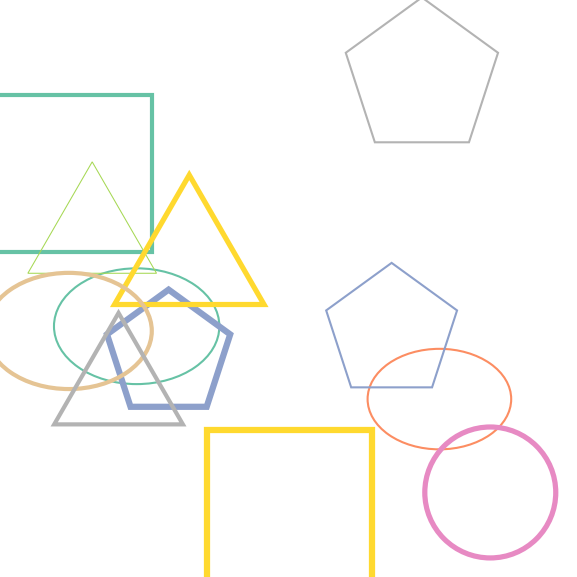[{"shape": "square", "thickness": 2, "radius": 0.68, "center": [0.126, 0.699]}, {"shape": "oval", "thickness": 1, "radius": 0.72, "center": [0.237, 0.434]}, {"shape": "oval", "thickness": 1, "radius": 0.62, "center": [0.761, 0.308]}, {"shape": "pentagon", "thickness": 1, "radius": 0.6, "center": [0.678, 0.425]}, {"shape": "pentagon", "thickness": 3, "radius": 0.56, "center": [0.292, 0.385]}, {"shape": "circle", "thickness": 2.5, "radius": 0.57, "center": [0.849, 0.146]}, {"shape": "triangle", "thickness": 0.5, "radius": 0.64, "center": [0.16, 0.59]}, {"shape": "triangle", "thickness": 2.5, "radius": 0.75, "center": [0.328, 0.547]}, {"shape": "square", "thickness": 3, "radius": 0.71, "center": [0.501, 0.111]}, {"shape": "oval", "thickness": 2, "radius": 0.72, "center": [0.119, 0.426]}, {"shape": "triangle", "thickness": 2, "radius": 0.64, "center": [0.205, 0.329]}, {"shape": "pentagon", "thickness": 1, "radius": 0.69, "center": [0.731, 0.865]}]